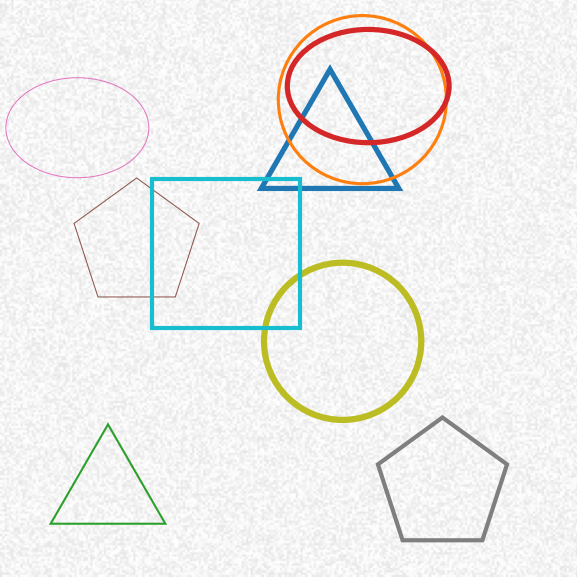[{"shape": "triangle", "thickness": 2.5, "radius": 0.69, "center": [0.571, 0.742]}, {"shape": "circle", "thickness": 1.5, "radius": 0.73, "center": [0.627, 0.827]}, {"shape": "triangle", "thickness": 1, "radius": 0.57, "center": [0.187, 0.15]}, {"shape": "oval", "thickness": 2.5, "radius": 0.7, "center": [0.638, 0.85]}, {"shape": "pentagon", "thickness": 0.5, "radius": 0.57, "center": [0.237, 0.577]}, {"shape": "oval", "thickness": 0.5, "radius": 0.62, "center": [0.134, 0.778]}, {"shape": "pentagon", "thickness": 2, "radius": 0.59, "center": [0.766, 0.159]}, {"shape": "circle", "thickness": 3, "radius": 0.68, "center": [0.593, 0.408]}, {"shape": "square", "thickness": 2, "radius": 0.64, "center": [0.391, 0.56]}]